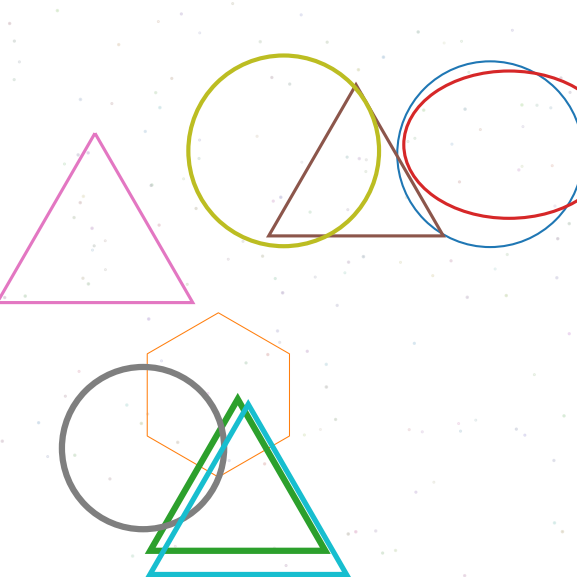[{"shape": "circle", "thickness": 1, "radius": 0.8, "center": [0.849, 0.732]}, {"shape": "hexagon", "thickness": 0.5, "radius": 0.71, "center": [0.378, 0.315]}, {"shape": "triangle", "thickness": 3, "radius": 0.88, "center": [0.412, 0.133]}, {"shape": "oval", "thickness": 1.5, "radius": 0.91, "center": [0.881, 0.749]}, {"shape": "triangle", "thickness": 1.5, "radius": 0.87, "center": [0.616, 0.678]}, {"shape": "triangle", "thickness": 1.5, "radius": 0.98, "center": [0.164, 0.573]}, {"shape": "circle", "thickness": 3, "radius": 0.7, "center": [0.248, 0.223]}, {"shape": "circle", "thickness": 2, "radius": 0.83, "center": [0.491, 0.738]}, {"shape": "triangle", "thickness": 2.5, "radius": 0.98, "center": [0.43, 0.103]}]